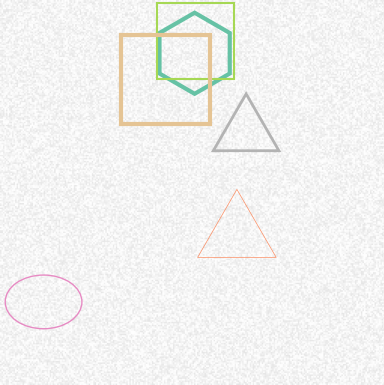[{"shape": "hexagon", "thickness": 3, "radius": 0.53, "center": [0.506, 0.862]}, {"shape": "triangle", "thickness": 0.5, "radius": 0.59, "center": [0.615, 0.39]}, {"shape": "oval", "thickness": 1, "radius": 0.5, "center": [0.113, 0.216]}, {"shape": "square", "thickness": 1.5, "radius": 0.5, "center": [0.508, 0.893]}, {"shape": "square", "thickness": 3, "radius": 0.58, "center": [0.43, 0.794]}, {"shape": "triangle", "thickness": 2, "radius": 0.49, "center": [0.639, 0.658]}]